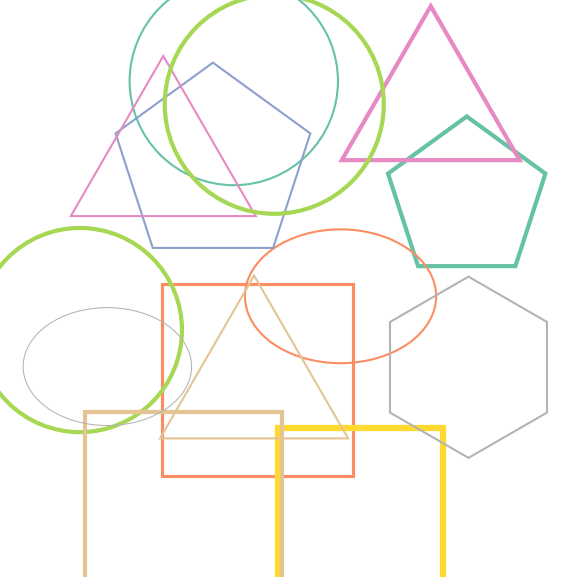[{"shape": "circle", "thickness": 1, "radius": 0.9, "center": [0.405, 0.859]}, {"shape": "pentagon", "thickness": 2, "radius": 0.72, "center": [0.808, 0.654]}, {"shape": "square", "thickness": 1.5, "radius": 0.83, "center": [0.446, 0.341]}, {"shape": "oval", "thickness": 1, "radius": 0.83, "center": [0.59, 0.486]}, {"shape": "pentagon", "thickness": 1, "radius": 0.89, "center": [0.369, 0.713]}, {"shape": "triangle", "thickness": 1, "radius": 0.92, "center": [0.283, 0.717]}, {"shape": "triangle", "thickness": 2, "radius": 0.89, "center": [0.746, 0.811]}, {"shape": "circle", "thickness": 2, "radius": 0.88, "center": [0.138, 0.428]}, {"shape": "circle", "thickness": 2, "radius": 0.95, "center": [0.475, 0.819]}, {"shape": "square", "thickness": 3, "radius": 0.72, "center": [0.625, 0.114]}, {"shape": "square", "thickness": 2, "radius": 0.86, "center": [0.318, 0.115]}, {"shape": "triangle", "thickness": 1, "radius": 0.94, "center": [0.44, 0.334]}, {"shape": "hexagon", "thickness": 1, "radius": 0.78, "center": [0.811, 0.363]}, {"shape": "oval", "thickness": 0.5, "radius": 0.73, "center": [0.186, 0.364]}]